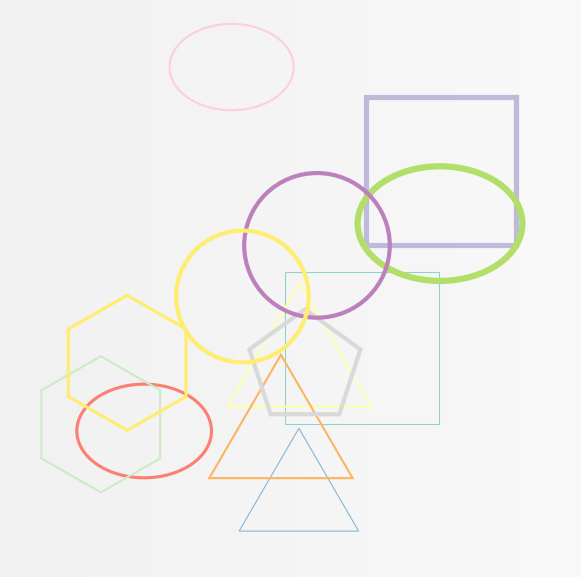[{"shape": "square", "thickness": 0.5, "radius": 0.66, "center": [0.623, 0.396]}, {"shape": "triangle", "thickness": 1, "radius": 0.71, "center": [0.515, 0.366]}, {"shape": "square", "thickness": 2.5, "radius": 0.64, "center": [0.759, 0.703]}, {"shape": "oval", "thickness": 1.5, "radius": 0.58, "center": [0.248, 0.253]}, {"shape": "triangle", "thickness": 0.5, "radius": 0.59, "center": [0.514, 0.139]}, {"shape": "triangle", "thickness": 1, "radius": 0.71, "center": [0.483, 0.242]}, {"shape": "oval", "thickness": 3, "radius": 0.71, "center": [0.757, 0.612]}, {"shape": "oval", "thickness": 1, "radius": 0.53, "center": [0.399, 0.883]}, {"shape": "pentagon", "thickness": 2, "radius": 0.5, "center": [0.525, 0.363]}, {"shape": "circle", "thickness": 2, "radius": 0.63, "center": [0.545, 0.574]}, {"shape": "hexagon", "thickness": 1, "radius": 0.59, "center": [0.173, 0.264]}, {"shape": "circle", "thickness": 2, "radius": 0.57, "center": [0.417, 0.486]}, {"shape": "hexagon", "thickness": 1.5, "radius": 0.58, "center": [0.219, 0.371]}]